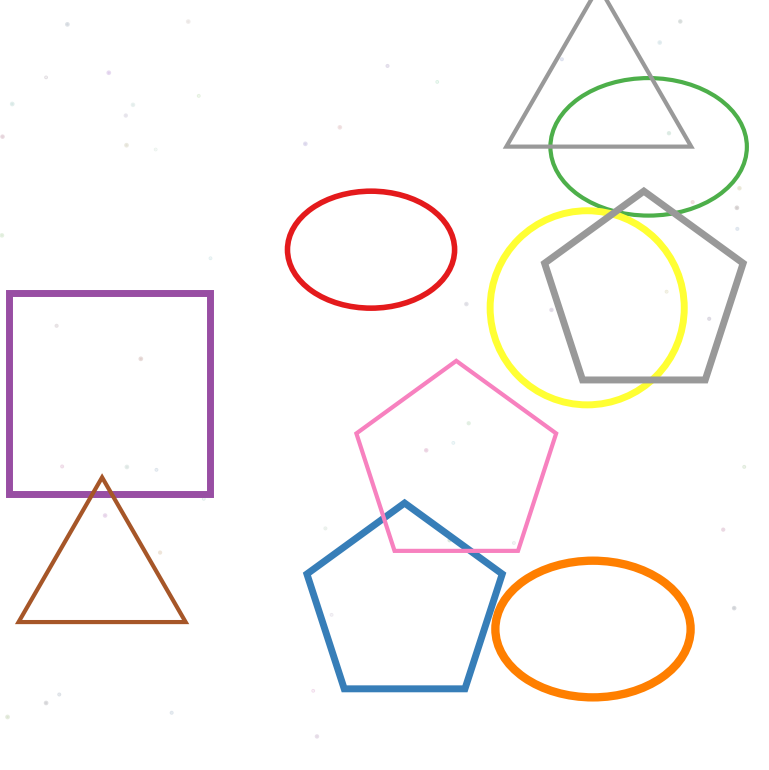[{"shape": "oval", "thickness": 2, "radius": 0.54, "center": [0.482, 0.676]}, {"shape": "pentagon", "thickness": 2.5, "radius": 0.67, "center": [0.525, 0.213]}, {"shape": "oval", "thickness": 1.5, "radius": 0.64, "center": [0.842, 0.809]}, {"shape": "square", "thickness": 2.5, "radius": 0.65, "center": [0.142, 0.489]}, {"shape": "oval", "thickness": 3, "radius": 0.63, "center": [0.77, 0.183]}, {"shape": "circle", "thickness": 2.5, "radius": 0.63, "center": [0.763, 0.6]}, {"shape": "triangle", "thickness": 1.5, "radius": 0.63, "center": [0.133, 0.255]}, {"shape": "pentagon", "thickness": 1.5, "radius": 0.68, "center": [0.593, 0.395]}, {"shape": "triangle", "thickness": 1.5, "radius": 0.69, "center": [0.778, 0.879]}, {"shape": "pentagon", "thickness": 2.5, "radius": 0.68, "center": [0.836, 0.616]}]